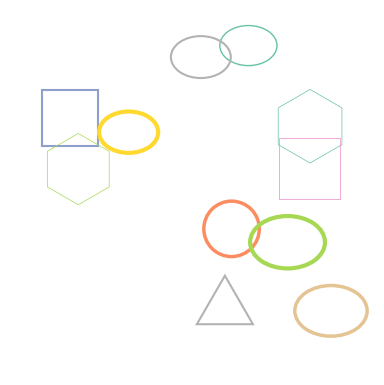[{"shape": "hexagon", "thickness": 0.5, "radius": 0.48, "center": [0.805, 0.672]}, {"shape": "oval", "thickness": 1, "radius": 0.37, "center": [0.645, 0.882]}, {"shape": "circle", "thickness": 2.5, "radius": 0.36, "center": [0.601, 0.406]}, {"shape": "square", "thickness": 1.5, "radius": 0.36, "center": [0.182, 0.693]}, {"shape": "square", "thickness": 0.5, "radius": 0.39, "center": [0.804, 0.563]}, {"shape": "hexagon", "thickness": 0.5, "radius": 0.46, "center": [0.203, 0.561]}, {"shape": "oval", "thickness": 3, "radius": 0.49, "center": [0.747, 0.371]}, {"shape": "oval", "thickness": 3, "radius": 0.38, "center": [0.334, 0.657]}, {"shape": "oval", "thickness": 2.5, "radius": 0.47, "center": [0.86, 0.193]}, {"shape": "triangle", "thickness": 1.5, "radius": 0.42, "center": [0.584, 0.2]}, {"shape": "oval", "thickness": 1.5, "radius": 0.39, "center": [0.522, 0.852]}]